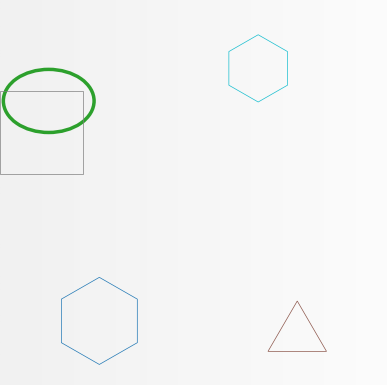[{"shape": "hexagon", "thickness": 0.5, "radius": 0.57, "center": [0.256, 0.166]}, {"shape": "oval", "thickness": 2.5, "radius": 0.59, "center": [0.126, 0.738]}, {"shape": "triangle", "thickness": 0.5, "radius": 0.44, "center": [0.767, 0.131]}, {"shape": "square", "thickness": 0.5, "radius": 0.54, "center": [0.106, 0.656]}, {"shape": "hexagon", "thickness": 0.5, "radius": 0.44, "center": [0.666, 0.822]}]